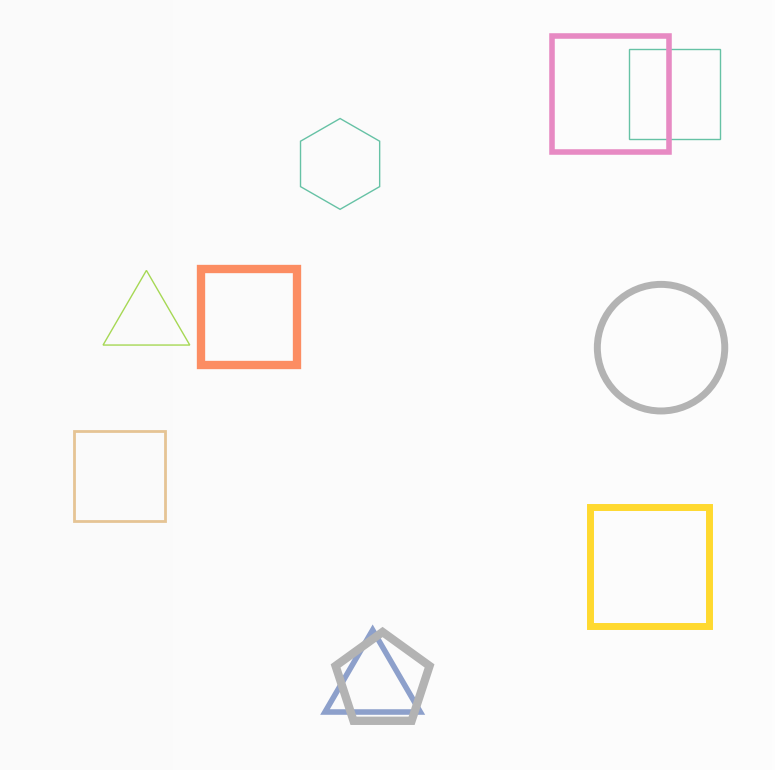[{"shape": "hexagon", "thickness": 0.5, "radius": 0.29, "center": [0.439, 0.787]}, {"shape": "square", "thickness": 0.5, "radius": 0.29, "center": [0.87, 0.878]}, {"shape": "square", "thickness": 3, "radius": 0.31, "center": [0.321, 0.588]}, {"shape": "triangle", "thickness": 2, "radius": 0.36, "center": [0.481, 0.111]}, {"shape": "square", "thickness": 2, "radius": 0.38, "center": [0.788, 0.878]}, {"shape": "triangle", "thickness": 0.5, "radius": 0.32, "center": [0.189, 0.584]}, {"shape": "square", "thickness": 2.5, "radius": 0.38, "center": [0.839, 0.264]}, {"shape": "square", "thickness": 1, "radius": 0.29, "center": [0.154, 0.382]}, {"shape": "circle", "thickness": 2.5, "radius": 0.41, "center": [0.853, 0.548]}, {"shape": "pentagon", "thickness": 3, "radius": 0.32, "center": [0.494, 0.115]}]